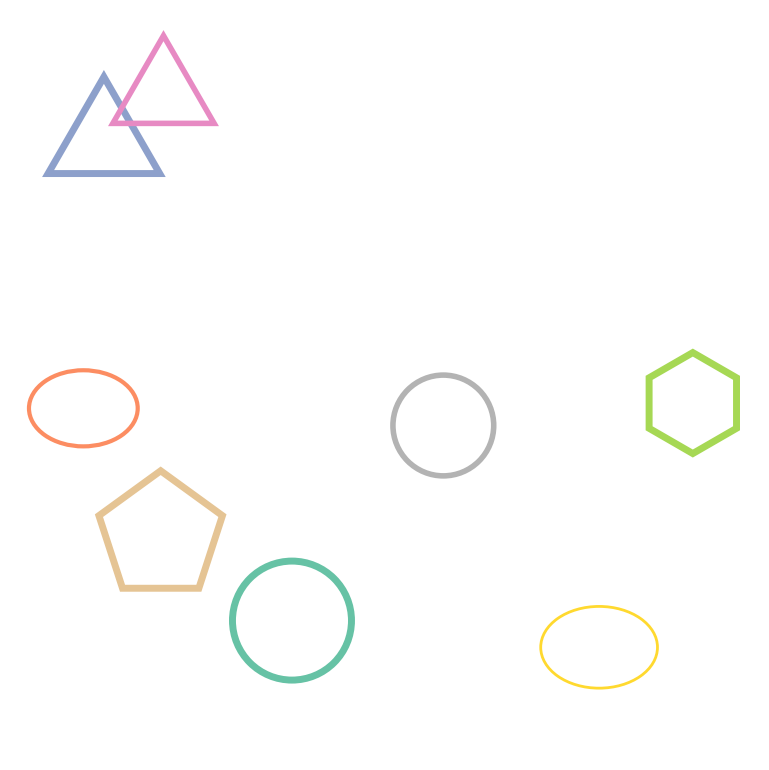[{"shape": "circle", "thickness": 2.5, "radius": 0.39, "center": [0.379, 0.194]}, {"shape": "oval", "thickness": 1.5, "radius": 0.35, "center": [0.108, 0.47]}, {"shape": "triangle", "thickness": 2.5, "radius": 0.42, "center": [0.135, 0.816]}, {"shape": "triangle", "thickness": 2, "radius": 0.38, "center": [0.212, 0.878]}, {"shape": "hexagon", "thickness": 2.5, "radius": 0.33, "center": [0.9, 0.477]}, {"shape": "oval", "thickness": 1, "radius": 0.38, "center": [0.778, 0.159]}, {"shape": "pentagon", "thickness": 2.5, "radius": 0.42, "center": [0.209, 0.304]}, {"shape": "circle", "thickness": 2, "radius": 0.33, "center": [0.576, 0.447]}]